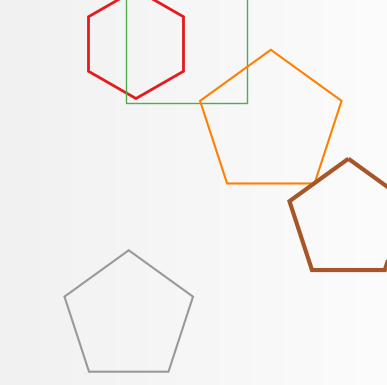[{"shape": "hexagon", "thickness": 2, "radius": 0.71, "center": [0.351, 0.886]}, {"shape": "square", "thickness": 1, "radius": 0.78, "center": [0.482, 0.889]}, {"shape": "pentagon", "thickness": 1.5, "radius": 0.96, "center": [0.699, 0.679]}, {"shape": "pentagon", "thickness": 3, "radius": 0.8, "center": [0.899, 0.428]}, {"shape": "pentagon", "thickness": 1.5, "radius": 0.87, "center": [0.332, 0.176]}]